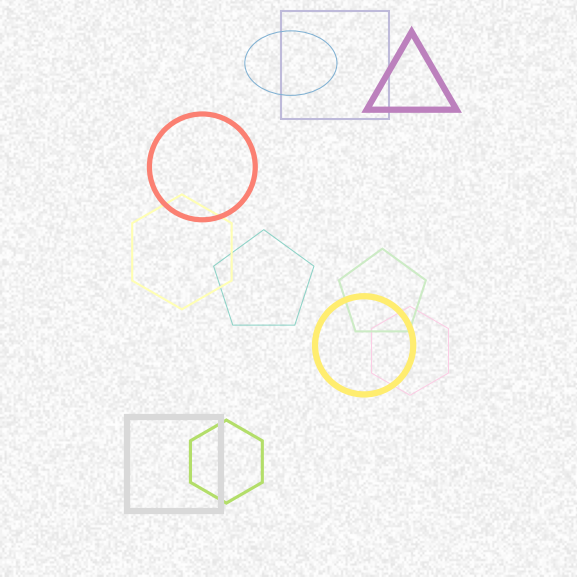[{"shape": "pentagon", "thickness": 0.5, "radius": 0.46, "center": [0.457, 0.51]}, {"shape": "hexagon", "thickness": 1, "radius": 0.5, "center": [0.315, 0.563]}, {"shape": "square", "thickness": 1, "radius": 0.47, "center": [0.58, 0.886]}, {"shape": "circle", "thickness": 2.5, "radius": 0.46, "center": [0.35, 0.71]}, {"shape": "oval", "thickness": 0.5, "radius": 0.4, "center": [0.504, 0.89]}, {"shape": "hexagon", "thickness": 1.5, "radius": 0.36, "center": [0.392, 0.2]}, {"shape": "hexagon", "thickness": 0.5, "radius": 0.38, "center": [0.71, 0.392]}, {"shape": "square", "thickness": 3, "radius": 0.41, "center": [0.301, 0.196]}, {"shape": "triangle", "thickness": 3, "radius": 0.45, "center": [0.713, 0.854]}, {"shape": "pentagon", "thickness": 1, "radius": 0.4, "center": [0.662, 0.489]}, {"shape": "circle", "thickness": 3, "radius": 0.43, "center": [0.631, 0.401]}]